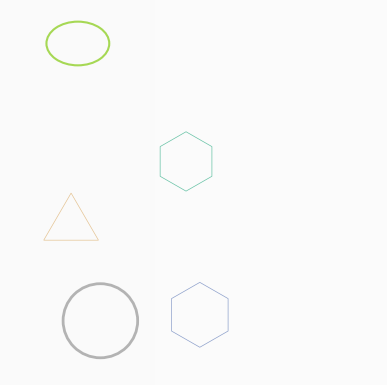[{"shape": "hexagon", "thickness": 0.5, "radius": 0.39, "center": [0.48, 0.581]}, {"shape": "hexagon", "thickness": 0.5, "radius": 0.42, "center": [0.516, 0.182]}, {"shape": "oval", "thickness": 1.5, "radius": 0.41, "center": [0.201, 0.887]}, {"shape": "triangle", "thickness": 0.5, "radius": 0.41, "center": [0.183, 0.417]}, {"shape": "circle", "thickness": 2, "radius": 0.48, "center": [0.259, 0.167]}]